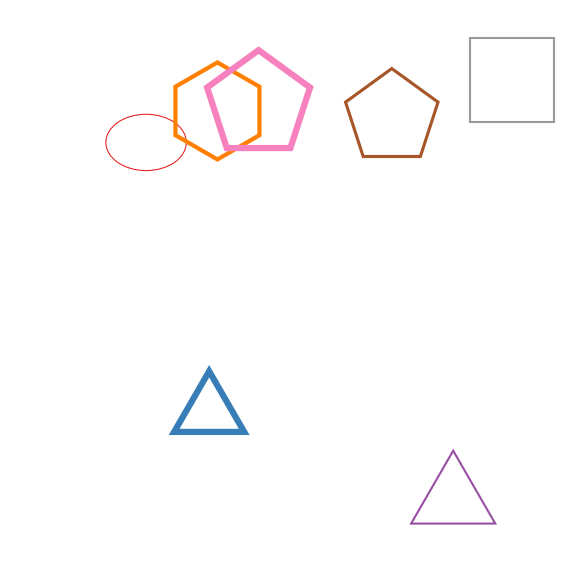[{"shape": "oval", "thickness": 0.5, "radius": 0.35, "center": [0.253, 0.753]}, {"shape": "triangle", "thickness": 3, "radius": 0.35, "center": [0.362, 0.286]}, {"shape": "triangle", "thickness": 1, "radius": 0.42, "center": [0.785, 0.135]}, {"shape": "hexagon", "thickness": 2, "radius": 0.42, "center": [0.377, 0.807]}, {"shape": "pentagon", "thickness": 1.5, "radius": 0.42, "center": [0.678, 0.796]}, {"shape": "pentagon", "thickness": 3, "radius": 0.47, "center": [0.448, 0.819]}, {"shape": "square", "thickness": 1, "radius": 0.36, "center": [0.887, 0.861]}]